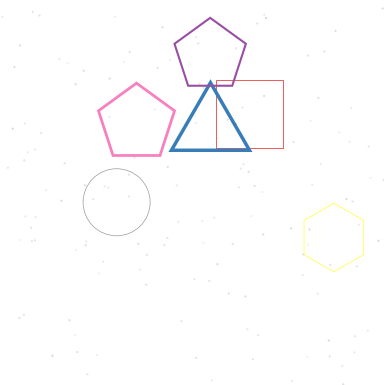[{"shape": "square", "thickness": 0.5, "radius": 0.44, "center": [0.648, 0.704]}, {"shape": "triangle", "thickness": 2.5, "radius": 0.59, "center": [0.547, 0.668]}, {"shape": "pentagon", "thickness": 1.5, "radius": 0.49, "center": [0.546, 0.856]}, {"shape": "hexagon", "thickness": 0.5, "radius": 0.45, "center": [0.867, 0.383]}, {"shape": "pentagon", "thickness": 2, "radius": 0.52, "center": [0.355, 0.68]}, {"shape": "circle", "thickness": 0.5, "radius": 0.44, "center": [0.303, 0.475]}]